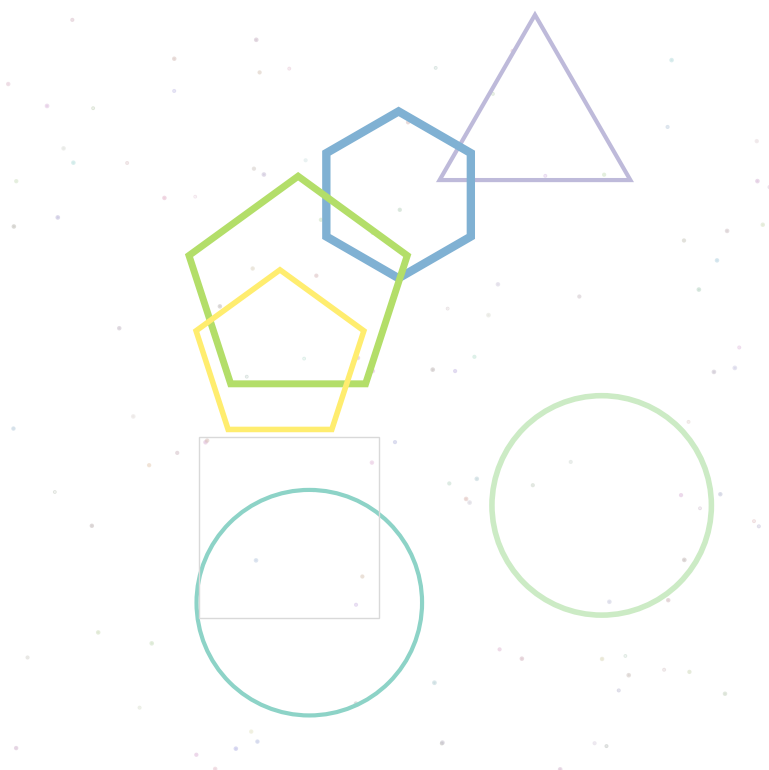[{"shape": "circle", "thickness": 1.5, "radius": 0.73, "center": [0.402, 0.217]}, {"shape": "triangle", "thickness": 1.5, "radius": 0.72, "center": [0.695, 0.838]}, {"shape": "hexagon", "thickness": 3, "radius": 0.54, "center": [0.518, 0.747]}, {"shape": "pentagon", "thickness": 2.5, "radius": 0.75, "center": [0.387, 0.622]}, {"shape": "square", "thickness": 0.5, "radius": 0.59, "center": [0.375, 0.314]}, {"shape": "circle", "thickness": 2, "radius": 0.71, "center": [0.781, 0.344]}, {"shape": "pentagon", "thickness": 2, "radius": 0.57, "center": [0.364, 0.535]}]